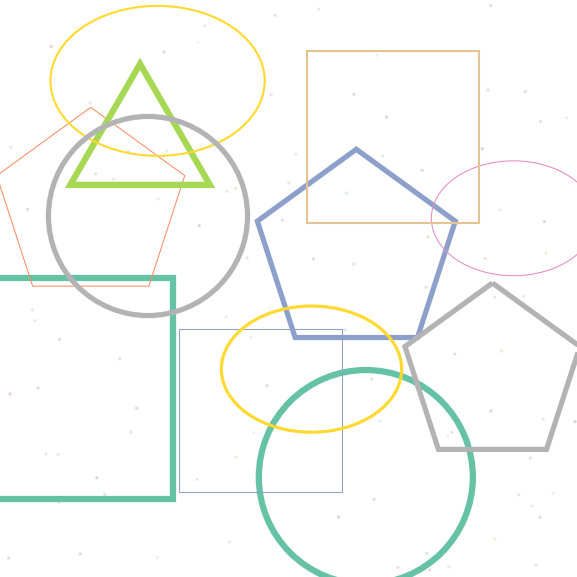[{"shape": "circle", "thickness": 3, "radius": 0.93, "center": [0.633, 0.173]}, {"shape": "square", "thickness": 3, "radius": 0.95, "center": [0.109, 0.327]}, {"shape": "pentagon", "thickness": 0.5, "radius": 0.86, "center": [0.157, 0.642]}, {"shape": "pentagon", "thickness": 2.5, "radius": 0.9, "center": [0.617, 0.56]}, {"shape": "square", "thickness": 0.5, "radius": 0.7, "center": [0.451, 0.288]}, {"shape": "oval", "thickness": 0.5, "radius": 0.71, "center": [0.889, 0.621]}, {"shape": "triangle", "thickness": 3, "radius": 0.7, "center": [0.243, 0.749]}, {"shape": "oval", "thickness": 1, "radius": 0.93, "center": [0.273, 0.859]}, {"shape": "oval", "thickness": 1.5, "radius": 0.78, "center": [0.539, 0.36]}, {"shape": "square", "thickness": 1, "radius": 0.75, "center": [0.681, 0.762]}, {"shape": "circle", "thickness": 2.5, "radius": 0.86, "center": [0.256, 0.625]}, {"shape": "pentagon", "thickness": 2.5, "radius": 0.8, "center": [0.853, 0.35]}]